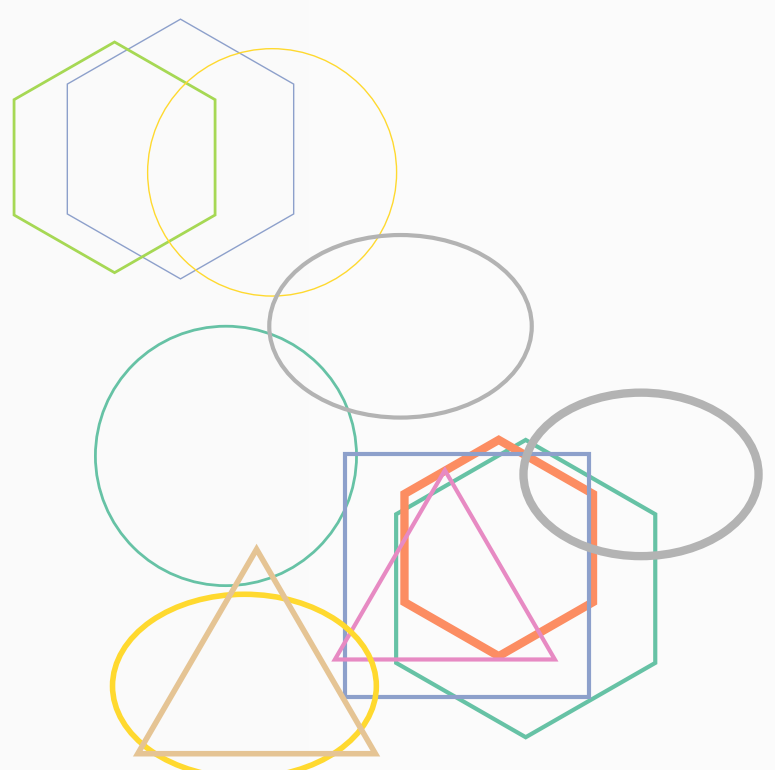[{"shape": "circle", "thickness": 1, "radius": 0.84, "center": [0.292, 0.408]}, {"shape": "hexagon", "thickness": 1.5, "radius": 0.97, "center": [0.678, 0.236]}, {"shape": "hexagon", "thickness": 3, "radius": 0.7, "center": [0.644, 0.288]}, {"shape": "hexagon", "thickness": 0.5, "radius": 0.84, "center": [0.233, 0.806]}, {"shape": "square", "thickness": 1.5, "radius": 0.79, "center": [0.603, 0.253]}, {"shape": "triangle", "thickness": 1.5, "radius": 0.82, "center": [0.574, 0.225]}, {"shape": "hexagon", "thickness": 1, "radius": 0.75, "center": [0.148, 0.796]}, {"shape": "oval", "thickness": 2, "radius": 0.85, "center": [0.315, 0.109]}, {"shape": "circle", "thickness": 0.5, "radius": 0.8, "center": [0.351, 0.776]}, {"shape": "triangle", "thickness": 2, "radius": 0.89, "center": [0.331, 0.11]}, {"shape": "oval", "thickness": 1.5, "radius": 0.85, "center": [0.517, 0.576]}, {"shape": "oval", "thickness": 3, "radius": 0.76, "center": [0.827, 0.384]}]